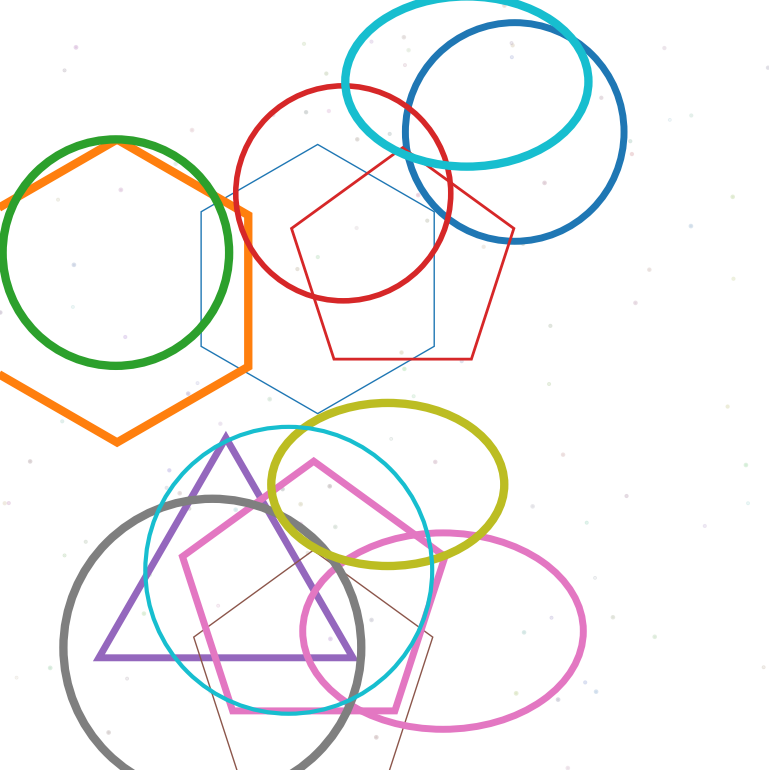[{"shape": "hexagon", "thickness": 0.5, "radius": 0.87, "center": [0.413, 0.638]}, {"shape": "circle", "thickness": 2.5, "radius": 0.71, "center": [0.668, 0.829]}, {"shape": "hexagon", "thickness": 3, "radius": 0.98, "center": [0.152, 0.622]}, {"shape": "circle", "thickness": 3, "radius": 0.74, "center": [0.15, 0.672]}, {"shape": "pentagon", "thickness": 1, "radius": 0.76, "center": [0.523, 0.656]}, {"shape": "circle", "thickness": 2, "radius": 0.7, "center": [0.446, 0.749]}, {"shape": "triangle", "thickness": 2.5, "radius": 0.95, "center": [0.293, 0.241]}, {"shape": "pentagon", "thickness": 0.5, "radius": 0.82, "center": [0.407, 0.122]}, {"shape": "oval", "thickness": 2.5, "radius": 0.91, "center": [0.575, 0.18]}, {"shape": "pentagon", "thickness": 2.5, "radius": 0.9, "center": [0.407, 0.222]}, {"shape": "circle", "thickness": 3, "radius": 0.97, "center": [0.276, 0.159]}, {"shape": "oval", "thickness": 3, "radius": 0.76, "center": [0.504, 0.371]}, {"shape": "oval", "thickness": 3, "radius": 0.79, "center": [0.606, 0.894]}, {"shape": "circle", "thickness": 1.5, "radius": 0.93, "center": [0.375, 0.259]}]